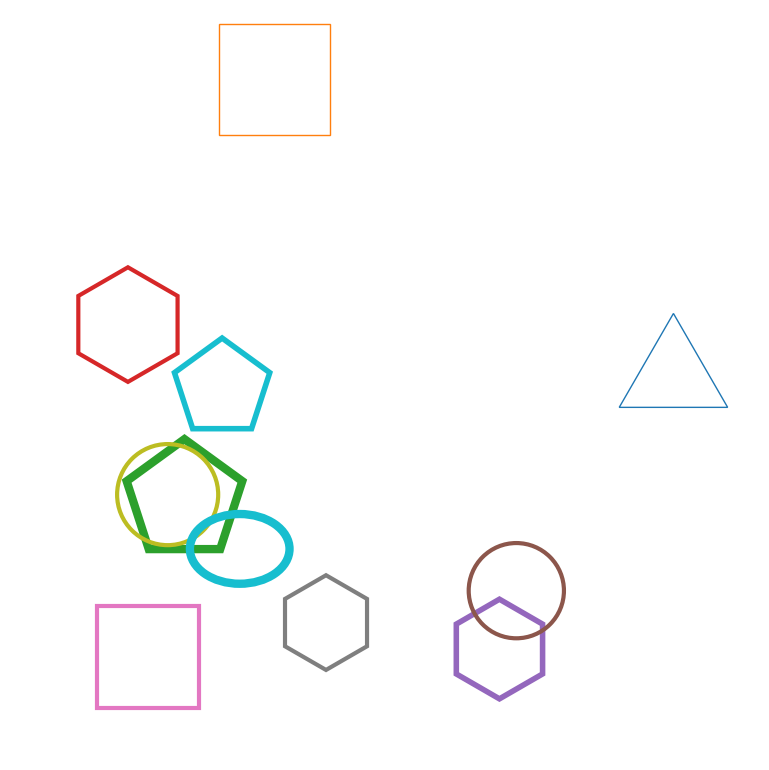[{"shape": "triangle", "thickness": 0.5, "radius": 0.41, "center": [0.875, 0.512]}, {"shape": "square", "thickness": 0.5, "radius": 0.36, "center": [0.356, 0.897]}, {"shape": "pentagon", "thickness": 3, "radius": 0.39, "center": [0.24, 0.351]}, {"shape": "hexagon", "thickness": 1.5, "radius": 0.37, "center": [0.166, 0.578]}, {"shape": "hexagon", "thickness": 2, "radius": 0.32, "center": [0.649, 0.157]}, {"shape": "circle", "thickness": 1.5, "radius": 0.31, "center": [0.671, 0.233]}, {"shape": "square", "thickness": 1.5, "radius": 0.33, "center": [0.192, 0.147]}, {"shape": "hexagon", "thickness": 1.5, "radius": 0.31, "center": [0.423, 0.191]}, {"shape": "circle", "thickness": 1.5, "radius": 0.33, "center": [0.218, 0.358]}, {"shape": "oval", "thickness": 3, "radius": 0.32, "center": [0.311, 0.287]}, {"shape": "pentagon", "thickness": 2, "radius": 0.33, "center": [0.288, 0.496]}]